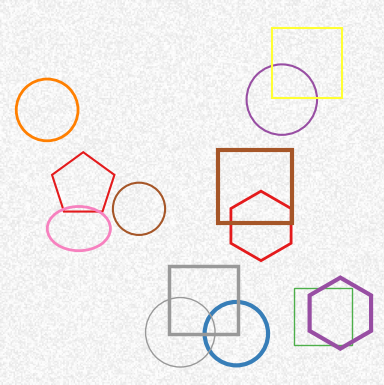[{"shape": "pentagon", "thickness": 1.5, "radius": 0.43, "center": [0.216, 0.519]}, {"shape": "hexagon", "thickness": 2, "radius": 0.45, "center": [0.678, 0.413]}, {"shape": "circle", "thickness": 3, "radius": 0.41, "center": [0.614, 0.133]}, {"shape": "square", "thickness": 1, "radius": 0.37, "center": [0.84, 0.178]}, {"shape": "circle", "thickness": 1.5, "radius": 0.46, "center": [0.732, 0.741]}, {"shape": "hexagon", "thickness": 3, "radius": 0.46, "center": [0.884, 0.187]}, {"shape": "circle", "thickness": 2, "radius": 0.4, "center": [0.122, 0.714]}, {"shape": "square", "thickness": 1.5, "radius": 0.46, "center": [0.798, 0.837]}, {"shape": "square", "thickness": 3, "radius": 0.48, "center": [0.662, 0.516]}, {"shape": "circle", "thickness": 1.5, "radius": 0.34, "center": [0.361, 0.458]}, {"shape": "oval", "thickness": 2, "radius": 0.41, "center": [0.205, 0.406]}, {"shape": "square", "thickness": 2.5, "radius": 0.44, "center": [0.529, 0.221]}, {"shape": "circle", "thickness": 1, "radius": 0.45, "center": [0.468, 0.137]}]